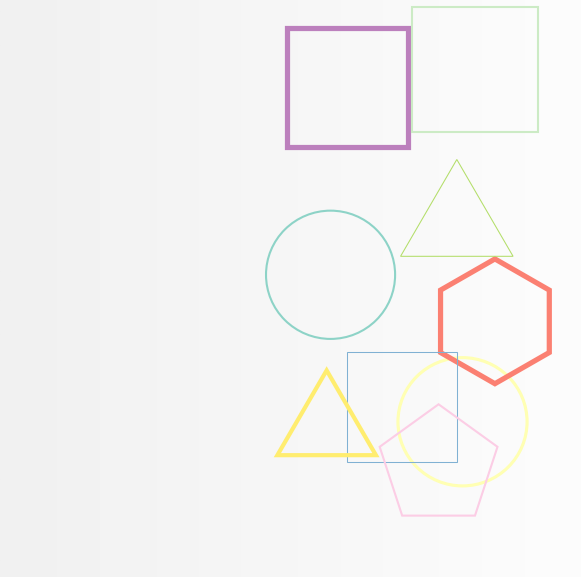[{"shape": "circle", "thickness": 1, "radius": 0.56, "center": [0.569, 0.523]}, {"shape": "circle", "thickness": 1.5, "radius": 0.56, "center": [0.796, 0.269]}, {"shape": "hexagon", "thickness": 2.5, "radius": 0.54, "center": [0.851, 0.443]}, {"shape": "square", "thickness": 0.5, "radius": 0.47, "center": [0.691, 0.294]}, {"shape": "triangle", "thickness": 0.5, "radius": 0.56, "center": [0.786, 0.611]}, {"shape": "pentagon", "thickness": 1, "radius": 0.53, "center": [0.755, 0.193]}, {"shape": "square", "thickness": 2.5, "radius": 0.52, "center": [0.598, 0.848]}, {"shape": "square", "thickness": 1, "radius": 0.54, "center": [0.817, 0.879]}, {"shape": "triangle", "thickness": 2, "radius": 0.49, "center": [0.562, 0.26]}]